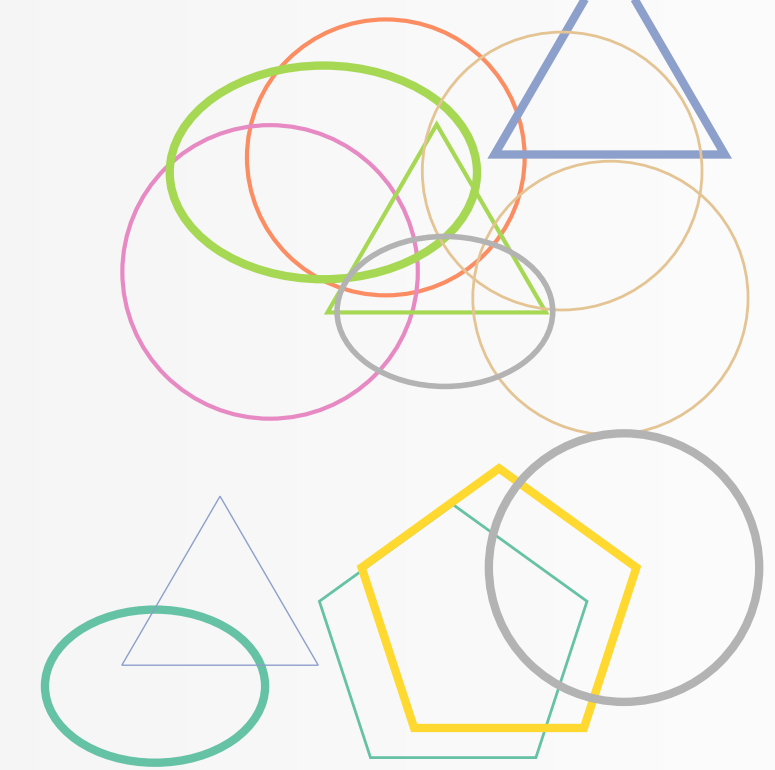[{"shape": "oval", "thickness": 3, "radius": 0.71, "center": [0.2, 0.109]}, {"shape": "pentagon", "thickness": 1, "radius": 0.91, "center": [0.585, 0.163]}, {"shape": "circle", "thickness": 1.5, "radius": 0.9, "center": [0.498, 0.796]}, {"shape": "triangle", "thickness": 0.5, "radius": 0.73, "center": [0.284, 0.209]}, {"shape": "triangle", "thickness": 3, "radius": 0.86, "center": [0.787, 0.885]}, {"shape": "circle", "thickness": 1.5, "radius": 0.95, "center": [0.348, 0.647]}, {"shape": "triangle", "thickness": 1.5, "radius": 0.81, "center": [0.563, 0.676]}, {"shape": "oval", "thickness": 3, "radius": 0.99, "center": [0.417, 0.776]}, {"shape": "pentagon", "thickness": 3, "radius": 0.93, "center": [0.644, 0.205]}, {"shape": "circle", "thickness": 1, "radius": 0.89, "center": [0.788, 0.613]}, {"shape": "circle", "thickness": 1, "radius": 0.9, "center": [0.725, 0.778]}, {"shape": "circle", "thickness": 3, "radius": 0.87, "center": [0.805, 0.263]}, {"shape": "oval", "thickness": 2, "radius": 0.7, "center": [0.574, 0.596]}]